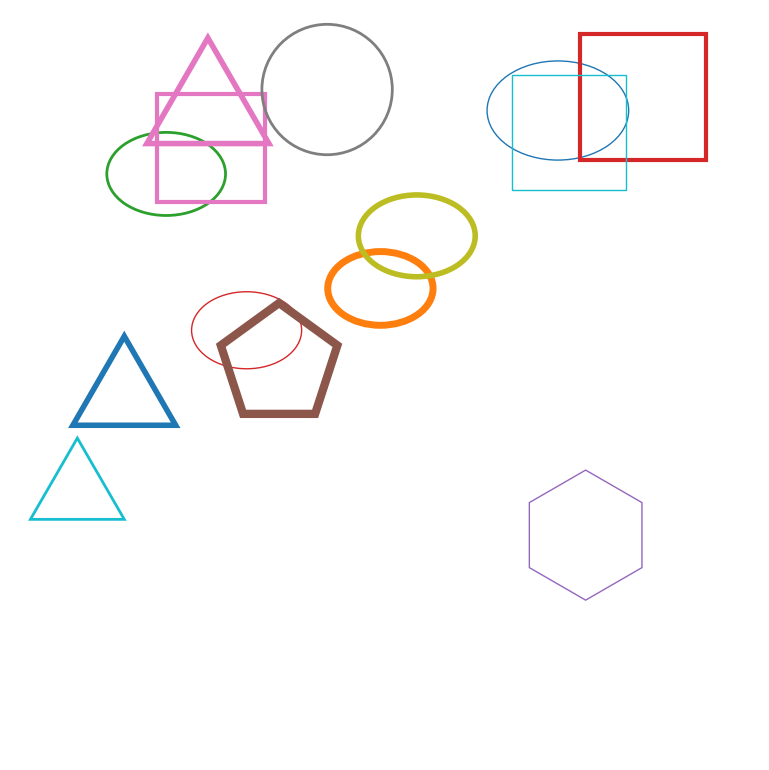[{"shape": "triangle", "thickness": 2, "radius": 0.39, "center": [0.161, 0.486]}, {"shape": "oval", "thickness": 0.5, "radius": 0.46, "center": [0.725, 0.856]}, {"shape": "oval", "thickness": 2.5, "radius": 0.34, "center": [0.494, 0.625]}, {"shape": "oval", "thickness": 1, "radius": 0.39, "center": [0.216, 0.774]}, {"shape": "square", "thickness": 1.5, "radius": 0.41, "center": [0.835, 0.874]}, {"shape": "oval", "thickness": 0.5, "radius": 0.36, "center": [0.32, 0.571]}, {"shape": "hexagon", "thickness": 0.5, "radius": 0.42, "center": [0.761, 0.305]}, {"shape": "pentagon", "thickness": 3, "radius": 0.4, "center": [0.362, 0.527]}, {"shape": "triangle", "thickness": 2, "radius": 0.46, "center": [0.27, 0.859]}, {"shape": "square", "thickness": 1.5, "radius": 0.35, "center": [0.274, 0.808]}, {"shape": "circle", "thickness": 1, "radius": 0.42, "center": [0.425, 0.884]}, {"shape": "oval", "thickness": 2, "radius": 0.38, "center": [0.541, 0.694]}, {"shape": "square", "thickness": 0.5, "radius": 0.37, "center": [0.739, 0.828]}, {"shape": "triangle", "thickness": 1, "radius": 0.35, "center": [0.1, 0.361]}]